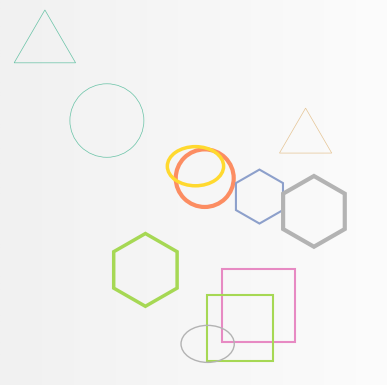[{"shape": "triangle", "thickness": 0.5, "radius": 0.46, "center": [0.116, 0.883]}, {"shape": "circle", "thickness": 0.5, "radius": 0.48, "center": [0.276, 0.687]}, {"shape": "circle", "thickness": 3, "radius": 0.37, "center": [0.528, 0.537]}, {"shape": "hexagon", "thickness": 1.5, "radius": 0.35, "center": [0.67, 0.489]}, {"shape": "square", "thickness": 1.5, "radius": 0.47, "center": [0.667, 0.207]}, {"shape": "hexagon", "thickness": 2.5, "radius": 0.47, "center": [0.375, 0.299]}, {"shape": "square", "thickness": 1.5, "radius": 0.43, "center": [0.62, 0.148]}, {"shape": "oval", "thickness": 2.5, "radius": 0.36, "center": [0.504, 0.568]}, {"shape": "triangle", "thickness": 0.5, "radius": 0.39, "center": [0.789, 0.641]}, {"shape": "hexagon", "thickness": 3, "radius": 0.46, "center": [0.81, 0.451]}, {"shape": "oval", "thickness": 1, "radius": 0.34, "center": [0.536, 0.107]}]